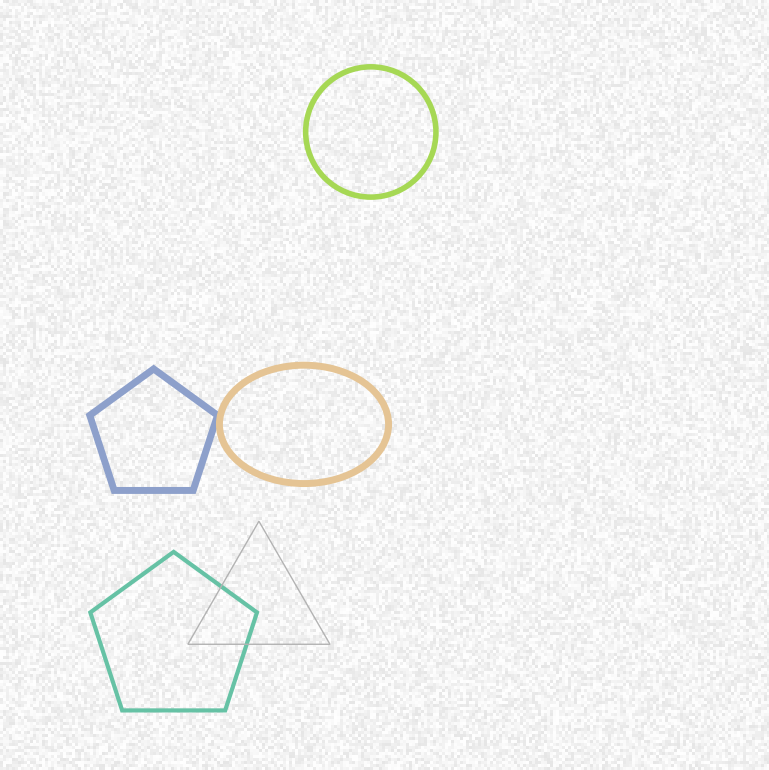[{"shape": "pentagon", "thickness": 1.5, "radius": 0.57, "center": [0.226, 0.169]}, {"shape": "pentagon", "thickness": 2.5, "radius": 0.44, "center": [0.2, 0.434]}, {"shape": "circle", "thickness": 2, "radius": 0.42, "center": [0.482, 0.829]}, {"shape": "oval", "thickness": 2.5, "radius": 0.55, "center": [0.395, 0.449]}, {"shape": "triangle", "thickness": 0.5, "radius": 0.53, "center": [0.336, 0.217]}]